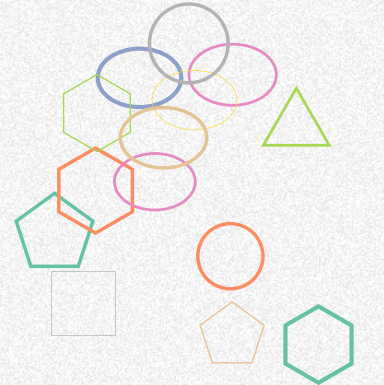[{"shape": "pentagon", "thickness": 2.5, "radius": 0.52, "center": [0.142, 0.393]}, {"shape": "hexagon", "thickness": 3, "radius": 0.5, "center": [0.827, 0.105]}, {"shape": "hexagon", "thickness": 2.5, "radius": 0.55, "center": [0.248, 0.505]}, {"shape": "circle", "thickness": 2.5, "radius": 0.42, "center": [0.598, 0.334]}, {"shape": "oval", "thickness": 3, "radius": 0.54, "center": [0.362, 0.798]}, {"shape": "oval", "thickness": 2, "radius": 0.57, "center": [0.604, 0.806]}, {"shape": "oval", "thickness": 2, "radius": 0.52, "center": [0.402, 0.528]}, {"shape": "triangle", "thickness": 2, "radius": 0.49, "center": [0.77, 0.672]}, {"shape": "hexagon", "thickness": 1, "radius": 0.5, "center": [0.252, 0.706]}, {"shape": "oval", "thickness": 0.5, "radius": 0.55, "center": [0.505, 0.74]}, {"shape": "oval", "thickness": 2.5, "radius": 0.56, "center": [0.425, 0.642]}, {"shape": "pentagon", "thickness": 1, "radius": 0.44, "center": [0.603, 0.128]}, {"shape": "square", "thickness": 0.5, "radius": 0.42, "center": [0.216, 0.212]}, {"shape": "circle", "thickness": 2.5, "radius": 0.51, "center": [0.49, 0.887]}]